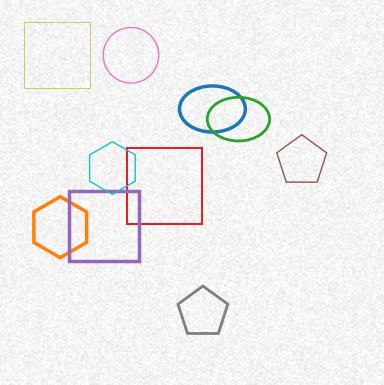[{"shape": "oval", "thickness": 2.5, "radius": 0.43, "center": [0.552, 0.717]}, {"shape": "hexagon", "thickness": 2.5, "radius": 0.4, "center": [0.156, 0.41]}, {"shape": "oval", "thickness": 2, "radius": 0.4, "center": [0.619, 0.691]}, {"shape": "square", "thickness": 1.5, "radius": 0.49, "center": [0.427, 0.517]}, {"shape": "square", "thickness": 2.5, "radius": 0.45, "center": [0.27, 0.413]}, {"shape": "pentagon", "thickness": 1, "radius": 0.34, "center": [0.784, 0.582]}, {"shape": "circle", "thickness": 1, "radius": 0.36, "center": [0.34, 0.856]}, {"shape": "pentagon", "thickness": 2, "radius": 0.34, "center": [0.527, 0.189]}, {"shape": "square", "thickness": 0.5, "radius": 0.43, "center": [0.149, 0.856]}, {"shape": "hexagon", "thickness": 1, "radius": 0.34, "center": [0.292, 0.564]}]